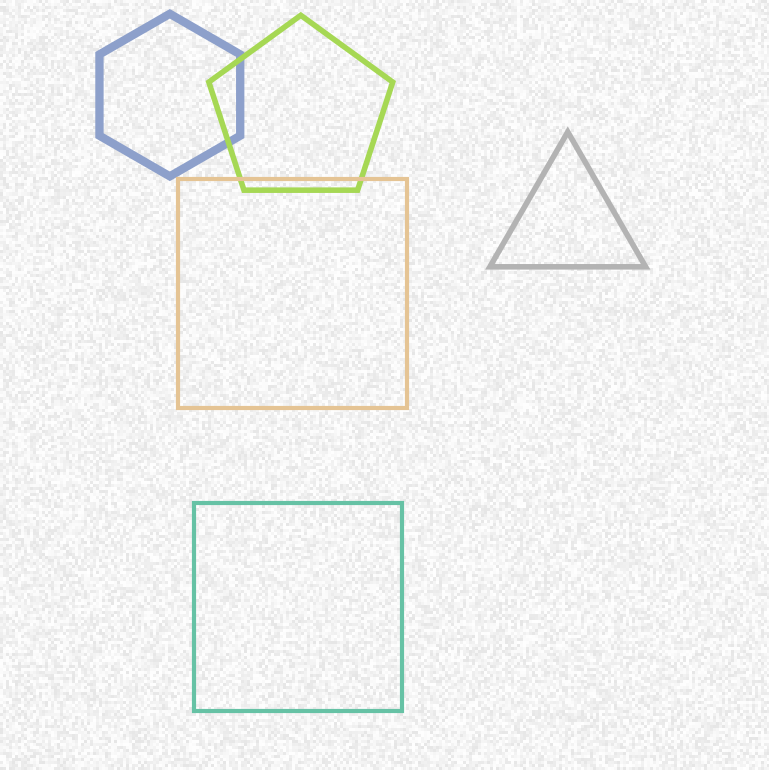[{"shape": "square", "thickness": 1.5, "radius": 0.68, "center": [0.387, 0.212]}, {"shape": "hexagon", "thickness": 3, "radius": 0.53, "center": [0.221, 0.877]}, {"shape": "pentagon", "thickness": 2, "radius": 0.63, "center": [0.391, 0.855]}, {"shape": "square", "thickness": 1.5, "radius": 0.74, "center": [0.38, 0.619]}, {"shape": "triangle", "thickness": 2, "radius": 0.58, "center": [0.737, 0.712]}]